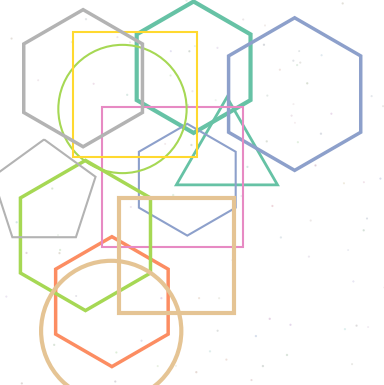[{"shape": "triangle", "thickness": 2, "radius": 0.76, "center": [0.589, 0.596]}, {"shape": "hexagon", "thickness": 3, "radius": 0.85, "center": [0.503, 0.825]}, {"shape": "hexagon", "thickness": 2.5, "radius": 0.84, "center": [0.291, 0.216]}, {"shape": "hexagon", "thickness": 1.5, "radius": 0.73, "center": [0.486, 0.533]}, {"shape": "hexagon", "thickness": 2.5, "radius": 0.99, "center": [0.765, 0.756]}, {"shape": "square", "thickness": 1.5, "radius": 0.91, "center": [0.448, 0.54]}, {"shape": "circle", "thickness": 1.5, "radius": 0.83, "center": [0.318, 0.717]}, {"shape": "hexagon", "thickness": 2.5, "radius": 0.98, "center": [0.222, 0.388]}, {"shape": "square", "thickness": 1.5, "radius": 0.81, "center": [0.351, 0.754]}, {"shape": "circle", "thickness": 3, "radius": 0.91, "center": [0.289, 0.14]}, {"shape": "square", "thickness": 3, "radius": 0.75, "center": [0.458, 0.337]}, {"shape": "hexagon", "thickness": 2.5, "radius": 0.89, "center": [0.216, 0.797]}, {"shape": "pentagon", "thickness": 1.5, "radius": 0.7, "center": [0.115, 0.497]}]